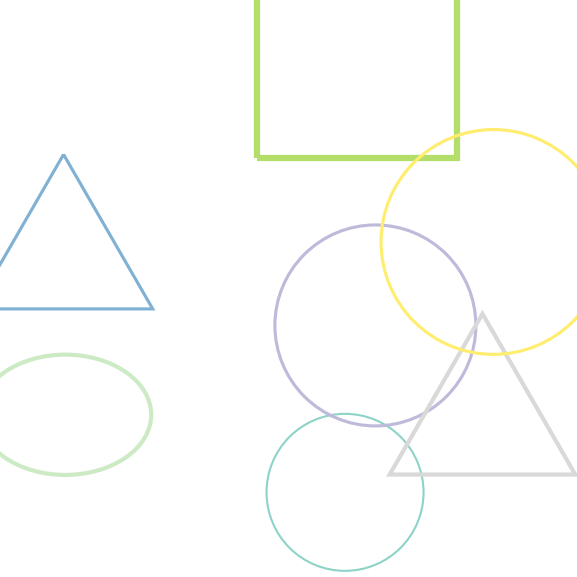[{"shape": "circle", "thickness": 1, "radius": 0.68, "center": [0.597, 0.147]}, {"shape": "circle", "thickness": 1.5, "radius": 0.87, "center": [0.65, 0.436]}, {"shape": "triangle", "thickness": 1.5, "radius": 0.89, "center": [0.11, 0.553]}, {"shape": "square", "thickness": 3, "radius": 0.87, "center": [0.618, 0.898]}, {"shape": "triangle", "thickness": 2, "radius": 0.93, "center": [0.835, 0.27]}, {"shape": "oval", "thickness": 2, "radius": 0.74, "center": [0.113, 0.281]}, {"shape": "circle", "thickness": 1.5, "radius": 0.97, "center": [0.854, 0.58]}]